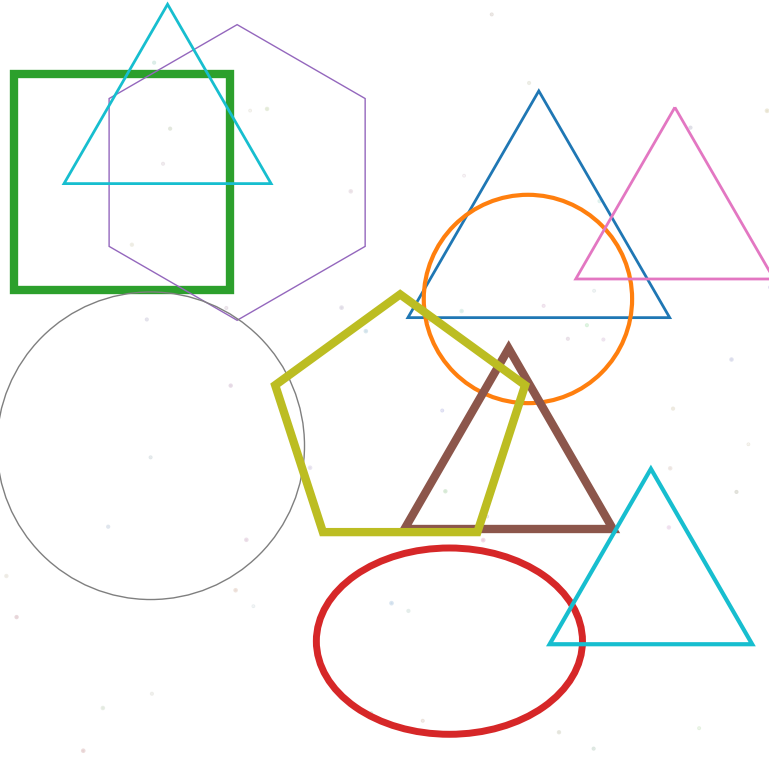[{"shape": "triangle", "thickness": 1, "radius": 0.98, "center": [0.7, 0.686]}, {"shape": "circle", "thickness": 1.5, "radius": 0.68, "center": [0.686, 0.612]}, {"shape": "square", "thickness": 3, "radius": 0.7, "center": [0.158, 0.763]}, {"shape": "oval", "thickness": 2.5, "radius": 0.86, "center": [0.584, 0.167]}, {"shape": "hexagon", "thickness": 0.5, "radius": 0.96, "center": [0.308, 0.776]}, {"shape": "triangle", "thickness": 3, "radius": 0.78, "center": [0.661, 0.391]}, {"shape": "triangle", "thickness": 1, "radius": 0.74, "center": [0.876, 0.712]}, {"shape": "circle", "thickness": 0.5, "radius": 1.0, "center": [0.196, 0.421]}, {"shape": "pentagon", "thickness": 3, "radius": 0.85, "center": [0.52, 0.447]}, {"shape": "triangle", "thickness": 1, "radius": 0.78, "center": [0.218, 0.839]}, {"shape": "triangle", "thickness": 1.5, "radius": 0.76, "center": [0.845, 0.239]}]